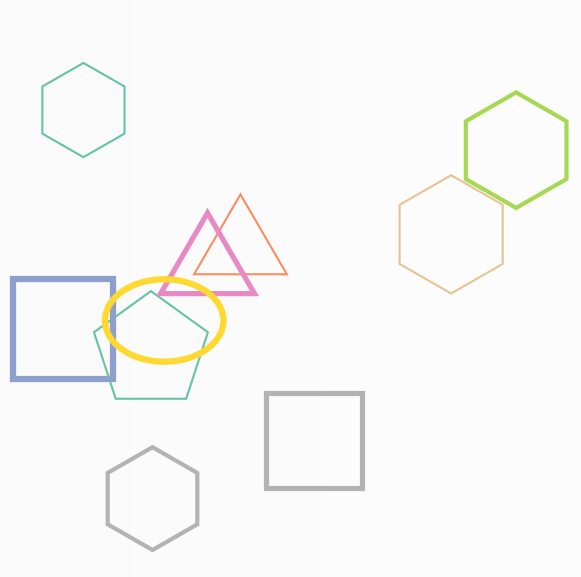[{"shape": "hexagon", "thickness": 1, "radius": 0.41, "center": [0.144, 0.809]}, {"shape": "pentagon", "thickness": 1, "radius": 0.52, "center": [0.26, 0.392]}, {"shape": "triangle", "thickness": 1, "radius": 0.46, "center": [0.414, 0.57]}, {"shape": "square", "thickness": 3, "radius": 0.43, "center": [0.108, 0.429]}, {"shape": "triangle", "thickness": 2.5, "radius": 0.47, "center": [0.357, 0.537]}, {"shape": "hexagon", "thickness": 2, "radius": 0.5, "center": [0.888, 0.739]}, {"shape": "oval", "thickness": 3, "radius": 0.51, "center": [0.283, 0.444]}, {"shape": "hexagon", "thickness": 1, "radius": 0.51, "center": [0.776, 0.593]}, {"shape": "hexagon", "thickness": 2, "radius": 0.45, "center": [0.262, 0.136]}, {"shape": "square", "thickness": 2.5, "radius": 0.41, "center": [0.54, 0.236]}]